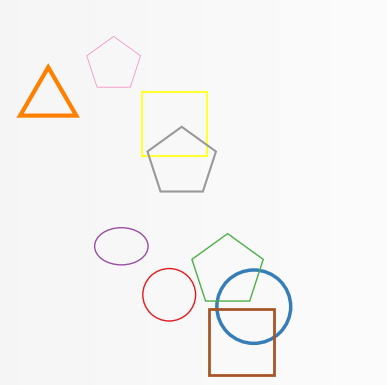[{"shape": "circle", "thickness": 1, "radius": 0.34, "center": [0.437, 0.234]}, {"shape": "circle", "thickness": 2.5, "radius": 0.48, "center": [0.655, 0.203]}, {"shape": "pentagon", "thickness": 1, "radius": 0.48, "center": [0.587, 0.296]}, {"shape": "oval", "thickness": 1, "radius": 0.34, "center": [0.313, 0.36]}, {"shape": "triangle", "thickness": 3, "radius": 0.42, "center": [0.124, 0.742]}, {"shape": "square", "thickness": 1.5, "radius": 0.41, "center": [0.45, 0.679]}, {"shape": "square", "thickness": 2, "radius": 0.42, "center": [0.623, 0.112]}, {"shape": "pentagon", "thickness": 0.5, "radius": 0.36, "center": [0.293, 0.833]}, {"shape": "pentagon", "thickness": 1.5, "radius": 0.46, "center": [0.469, 0.578]}]